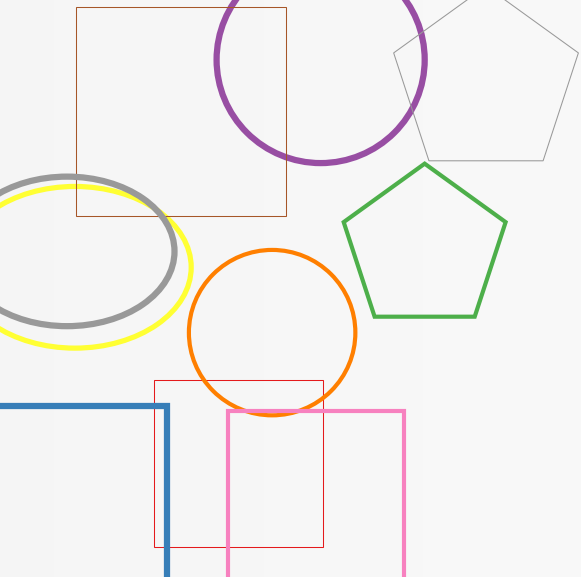[{"shape": "square", "thickness": 0.5, "radius": 0.72, "center": [0.411, 0.196]}, {"shape": "square", "thickness": 3, "radius": 0.76, "center": [0.136, 0.143]}, {"shape": "pentagon", "thickness": 2, "radius": 0.73, "center": [0.731, 0.569]}, {"shape": "circle", "thickness": 3, "radius": 0.9, "center": [0.552, 0.896]}, {"shape": "circle", "thickness": 2, "radius": 0.72, "center": [0.468, 0.423]}, {"shape": "oval", "thickness": 2.5, "radius": 1.0, "center": [0.129, 0.536]}, {"shape": "square", "thickness": 0.5, "radius": 0.9, "center": [0.312, 0.805]}, {"shape": "square", "thickness": 2, "radius": 0.76, "center": [0.543, 0.136]}, {"shape": "pentagon", "thickness": 0.5, "radius": 0.84, "center": [0.836, 0.856]}, {"shape": "oval", "thickness": 3, "radius": 0.92, "center": [0.115, 0.564]}]